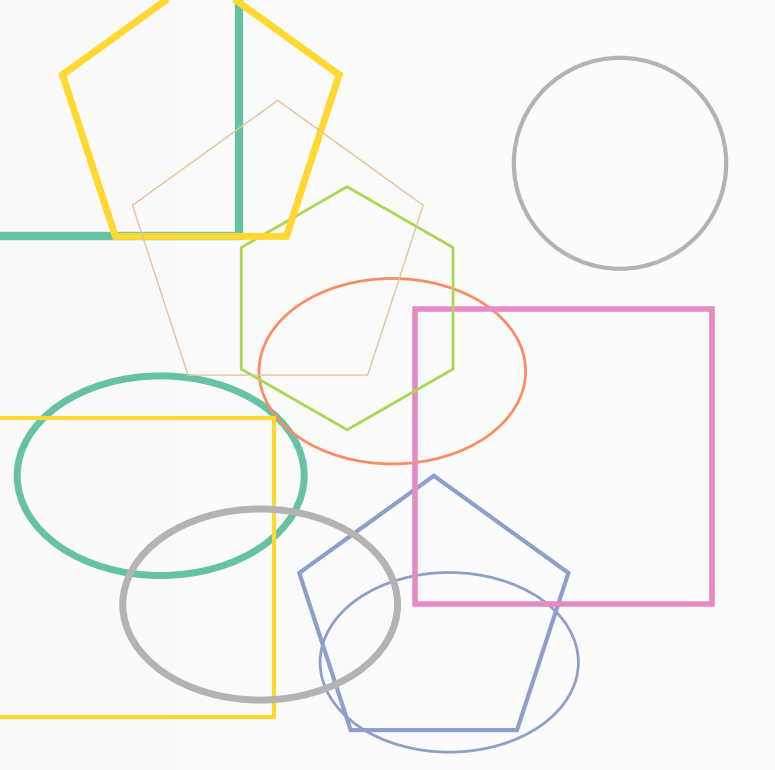[{"shape": "oval", "thickness": 2.5, "radius": 0.93, "center": [0.207, 0.382]}, {"shape": "square", "thickness": 3, "radius": 0.83, "center": [0.141, 0.86]}, {"shape": "oval", "thickness": 1, "radius": 0.86, "center": [0.506, 0.518]}, {"shape": "oval", "thickness": 1, "radius": 0.83, "center": [0.58, 0.14]}, {"shape": "pentagon", "thickness": 1.5, "radius": 0.91, "center": [0.56, 0.2]}, {"shape": "square", "thickness": 2, "radius": 0.96, "center": [0.727, 0.408]}, {"shape": "hexagon", "thickness": 1, "radius": 0.79, "center": [0.448, 0.6]}, {"shape": "pentagon", "thickness": 2.5, "radius": 0.94, "center": [0.259, 0.845]}, {"shape": "square", "thickness": 1.5, "radius": 0.97, "center": [0.159, 0.263]}, {"shape": "pentagon", "thickness": 0.5, "radius": 0.99, "center": [0.358, 0.672]}, {"shape": "circle", "thickness": 1.5, "radius": 0.68, "center": [0.8, 0.788]}, {"shape": "oval", "thickness": 2.5, "radius": 0.89, "center": [0.336, 0.215]}]